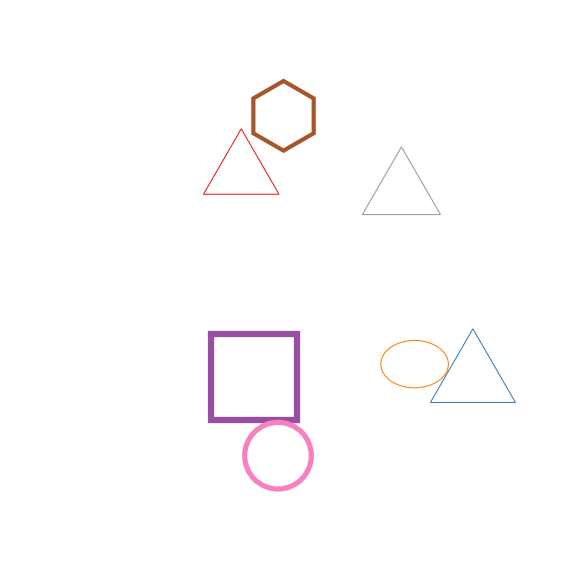[{"shape": "triangle", "thickness": 0.5, "radius": 0.38, "center": [0.418, 0.701]}, {"shape": "triangle", "thickness": 0.5, "radius": 0.43, "center": [0.819, 0.345]}, {"shape": "square", "thickness": 3, "radius": 0.37, "center": [0.44, 0.346]}, {"shape": "oval", "thickness": 0.5, "radius": 0.29, "center": [0.718, 0.369]}, {"shape": "hexagon", "thickness": 2, "radius": 0.3, "center": [0.491, 0.799]}, {"shape": "circle", "thickness": 2.5, "radius": 0.29, "center": [0.481, 0.21]}, {"shape": "triangle", "thickness": 0.5, "radius": 0.39, "center": [0.695, 0.667]}]